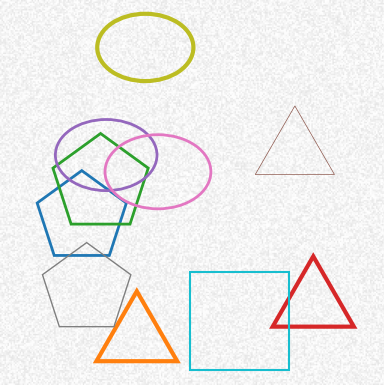[{"shape": "pentagon", "thickness": 2, "radius": 0.61, "center": [0.212, 0.435]}, {"shape": "triangle", "thickness": 3, "radius": 0.61, "center": [0.355, 0.122]}, {"shape": "pentagon", "thickness": 2, "radius": 0.65, "center": [0.261, 0.523]}, {"shape": "triangle", "thickness": 3, "radius": 0.61, "center": [0.814, 0.212]}, {"shape": "oval", "thickness": 2, "radius": 0.66, "center": [0.276, 0.597]}, {"shape": "triangle", "thickness": 0.5, "radius": 0.59, "center": [0.766, 0.606]}, {"shape": "oval", "thickness": 2, "radius": 0.69, "center": [0.41, 0.554]}, {"shape": "pentagon", "thickness": 1, "radius": 0.6, "center": [0.225, 0.249]}, {"shape": "oval", "thickness": 3, "radius": 0.62, "center": [0.377, 0.877]}, {"shape": "square", "thickness": 1.5, "radius": 0.64, "center": [0.622, 0.166]}]